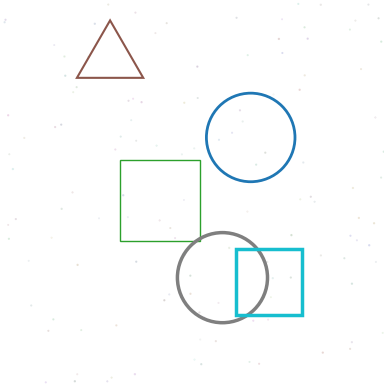[{"shape": "circle", "thickness": 2, "radius": 0.58, "center": [0.651, 0.643]}, {"shape": "square", "thickness": 1, "radius": 0.52, "center": [0.416, 0.479]}, {"shape": "triangle", "thickness": 1.5, "radius": 0.5, "center": [0.286, 0.848]}, {"shape": "circle", "thickness": 2.5, "radius": 0.59, "center": [0.578, 0.279]}, {"shape": "square", "thickness": 2.5, "radius": 0.43, "center": [0.698, 0.267]}]